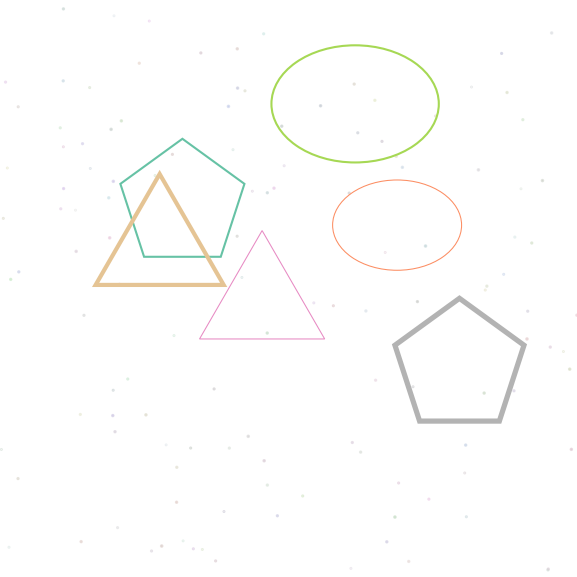[{"shape": "pentagon", "thickness": 1, "radius": 0.56, "center": [0.316, 0.646]}, {"shape": "oval", "thickness": 0.5, "radius": 0.56, "center": [0.688, 0.609]}, {"shape": "triangle", "thickness": 0.5, "radius": 0.63, "center": [0.454, 0.475]}, {"shape": "oval", "thickness": 1, "radius": 0.72, "center": [0.615, 0.819]}, {"shape": "triangle", "thickness": 2, "radius": 0.64, "center": [0.276, 0.57]}, {"shape": "pentagon", "thickness": 2.5, "radius": 0.59, "center": [0.796, 0.365]}]